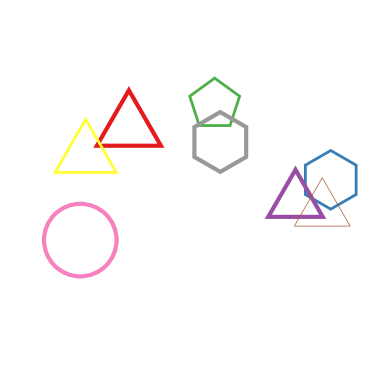[{"shape": "triangle", "thickness": 3, "radius": 0.48, "center": [0.335, 0.67]}, {"shape": "hexagon", "thickness": 2, "radius": 0.38, "center": [0.859, 0.533]}, {"shape": "pentagon", "thickness": 2, "radius": 0.34, "center": [0.558, 0.729]}, {"shape": "triangle", "thickness": 3, "radius": 0.41, "center": [0.768, 0.478]}, {"shape": "triangle", "thickness": 2, "radius": 0.46, "center": [0.222, 0.598]}, {"shape": "triangle", "thickness": 0.5, "radius": 0.42, "center": [0.837, 0.455]}, {"shape": "circle", "thickness": 3, "radius": 0.47, "center": [0.209, 0.376]}, {"shape": "hexagon", "thickness": 3, "radius": 0.39, "center": [0.572, 0.631]}]